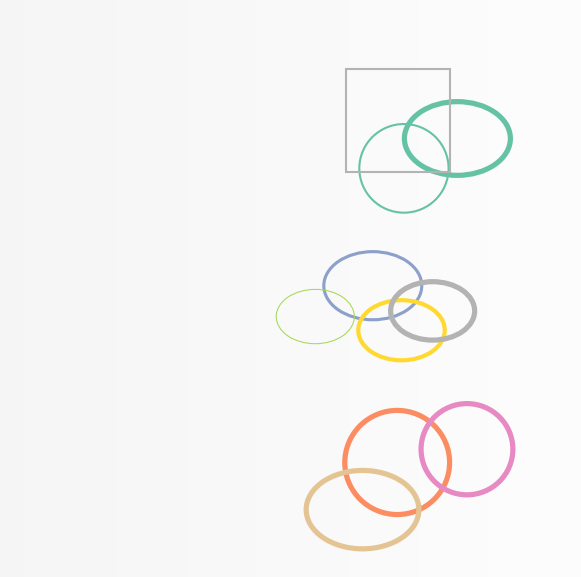[{"shape": "oval", "thickness": 2.5, "radius": 0.46, "center": [0.787, 0.759]}, {"shape": "circle", "thickness": 1, "radius": 0.38, "center": [0.695, 0.708]}, {"shape": "circle", "thickness": 2.5, "radius": 0.45, "center": [0.683, 0.198]}, {"shape": "oval", "thickness": 1.5, "radius": 0.42, "center": [0.641, 0.504]}, {"shape": "circle", "thickness": 2.5, "radius": 0.39, "center": [0.803, 0.221]}, {"shape": "oval", "thickness": 0.5, "radius": 0.34, "center": [0.542, 0.451]}, {"shape": "oval", "thickness": 2, "radius": 0.37, "center": [0.691, 0.427]}, {"shape": "oval", "thickness": 2.5, "radius": 0.48, "center": [0.624, 0.117]}, {"shape": "square", "thickness": 1, "radius": 0.45, "center": [0.685, 0.791]}, {"shape": "oval", "thickness": 2.5, "radius": 0.36, "center": [0.744, 0.461]}]